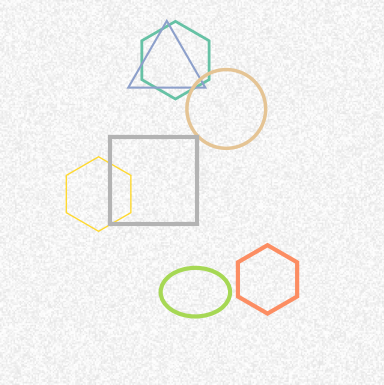[{"shape": "hexagon", "thickness": 2, "radius": 0.5, "center": [0.456, 0.844]}, {"shape": "hexagon", "thickness": 3, "radius": 0.44, "center": [0.695, 0.274]}, {"shape": "triangle", "thickness": 1.5, "radius": 0.58, "center": [0.433, 0.83]}, {"shape": "oval", "thickness": 3, "radius": 0.45, "center": [0.507, 0.241]}, {"shape": "hexagon", "thickness": 1, "radius": 0.48, "center": [0.256, 0.496]}, {"shape": "circle", "thickness": 2.5, "radius": 0.51, "center": [0.588, 0.717]}, {"shape": "square", "thickness": 3, "radius": 0.56, "center": [0.399, 0.531]}]